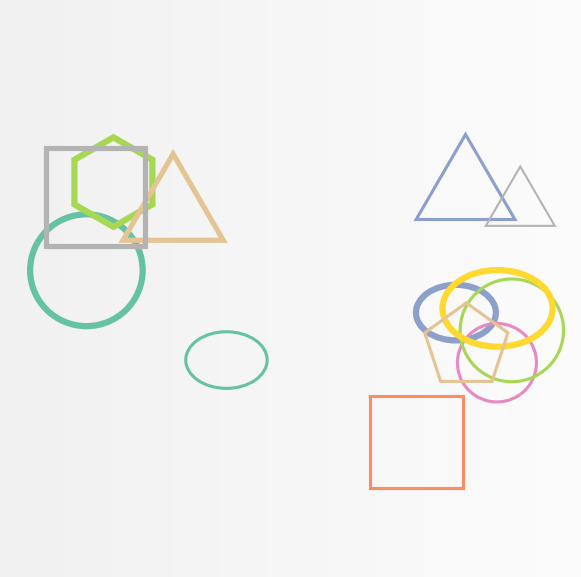[{"shape": "oval", "thickness": 1.5, "radius": 0.35, "center": [0.39, 0.376]}, {"shape": "circle", "thickness": 3, "radius": 0.48, "center": [0.149, 0.531]}, {"shape": "square", "thickness": 1.5, "radius": 0.4, "center": [0.717, 0.233]}, {"shape": "oval", "thickness": 3, "radius": 0.34, "center": [0.784, 0.458]}, {"shape": "triangle", "thickness": 1.5, "radius": 0.49, "center": [0.801, 0.668]}, {"shape": "circle", "thickness": 1.5, "radius": 0.34, "center": [0.855, 0.371]}, {"shape": "hexagon", "thickness": 3, "radius": 0.39, "center": [0.195, 0.684]}, {"shape": "circle", "thickness": 1.5, "radius": 0.44, "center": [0.881, 0.427]}, {"shape": "oval", "thickness": 3, "radius": 0.47, "center": [0.856, 0.465]}, {"shape": "pentagon", "thickness": 1.5, "radius": 0.38, "center": [0.802, 0.4]}, {"shape": "triangle", "thickness": 2.5, "radius": 0.5, "center": [0.298, 0.633]}, {"shape": "square", "thickness": 2.5, "radius": 0.42, "center": [0.164, 0.658]}, {"shape": "triangle", "thickness": 1, "radius": 0.34, "center": [0.895, 0.642]}]